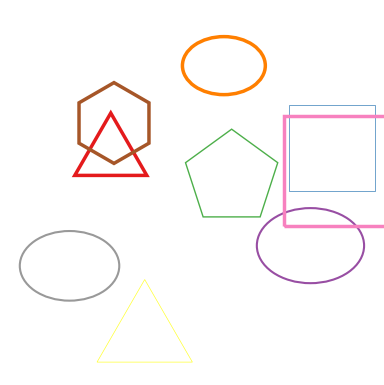[{"shape": "triangle", "thickness": 2.5, "radius": 0.54, "center": [0.288, 0.598]}, {"shape": "square", "thickness": 0.5, "radius": 0.56, "center": [0.862, 0.615]}, {"shape": "pentagon", "thickness": 1, "radius": 0.63, "center": [0.602, 0.539]}, {"shape": "oval", "thickness": 1.5, "radius": 0.7, "center": [0.806, 0.362]}, {"shape": "oval", "thickness": 2.5, "radius": 0.54, "center": [0.581, 0.83]}, {"shape": "triangle", "thickness": 0.5, "radius": 0.71, "center": [0.376, 0.131]}, {"shape": "hexagon", "thickness": 2.5, "radius": 0.52, "center": [0.296, 0.68]}, {"shape": "square", "thickness": 2.5, "radius": 0.71, "center": [0.879, 0.556]}, {"shape": "oval", "thickness": 1.5, "radius": 0.65, "center": [0.181, 0.31]}]